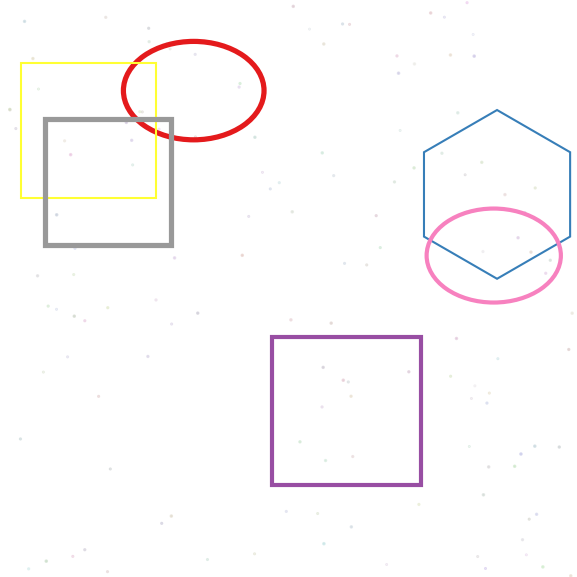[{"shape": "oval", "thickness": 2.5, "radius": 0.61, "center": [0.335, 0.842]}, {"shape": "hexagon", "thickness": 1, "radius": 0.73, "center": [0.861, 0.663]}, {"shape": "square", "thickness": 2, "radius": 0.64, "center": [0.6, 0.288]}, {"shape": "square", "thickness": 1, "radius": 0.58, "center": [0.153, 0.774]}, {"shape": "oval", "thickness": 2, "radius": 0.58, "center": [0.855, 0.557]}, {"shape": "square", "thickness": 2.5, "radius": 0.55, "center": [0.186, 0.685]}]